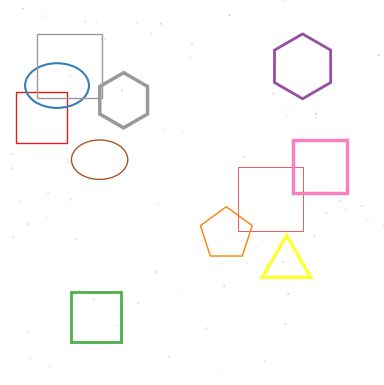[{"shape": "square", "thickness": 0.5, "radius": 0.42, "center": [0.703, 0.483]}, {"shape": "square", "thickness": 1, "radius": 0.33, "center": [0.108, 0.694]}, {"shape": "oval", "thickness": 1.5, "radius": 0.41, "center": [0.148, 0.778]}, {"shape": "square", "thickness": 2, "radius": 0.32, "center": [0.25, 0.176]}, {"shape": "hexagon", "thickness": 2, "radius": 0.42, "center": [0.786, 0.828]}, {"shape": "pentagon", "thickness": 1, "radius": 0.35, "center": [0.588, 0.392]}, {"shape": "triangle", "thickness": 2.5, "radius": 0.36, "center": [0.744, 0.316]}, {"shape": "oval", "thickness": 1, "radius": 0.37, "center": [0.259, 0.585]}, {"shape": "square", "thickness": 2.5, "radius": 0.35, "center": [0.832, 0.568]}, {"shape": "hexagon", "thickness": 2.5, "radius": 0.36, "center": [0.321, 0.74]}, {"shape": "square", "thickness": 1, "radius": 0.42, "center": [0.181, 0.829]}]